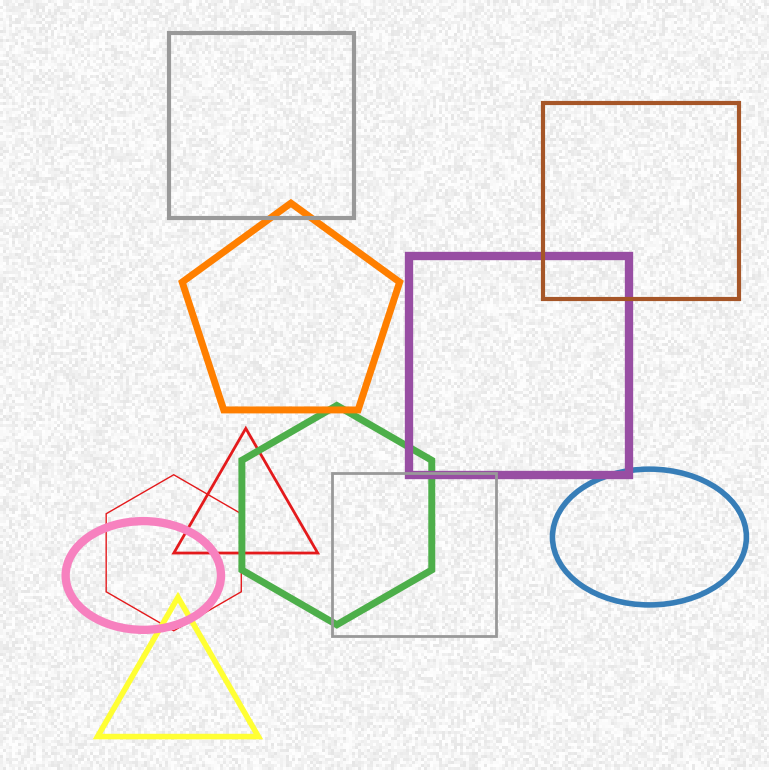[{"shape": "hexagon", "thickness": 0.5, "radius": 0.51, "center": [0.226, 0.282]}, {"shape": "triangle", "thickness": 1, "radius": 0.54, "center": [0.319, 0.336]}, {"shape": "oval", "thickness": 2, "radius": 0.63, "center": [0.843, 0.303]}, {"shape": "hexagon", "thickness": 2.5, "radius": 0.71, "center": [0.437, 0.331]}, {"shape": "square", "thickness": 3, "radius": 0.71, "center": [0.674, 0.526]}, {"shape": "pentagon", "thickness": 2.5, "radius": 0.74, "center": [0.378, 0.588]}, {"shape": "triangle", "thickness": 2, "radius": 0.6, "center": [0.231, 0.104]}, {"shape": "square", "thickness": 1.5, "radius": 0.64, "center": [0.832, 0.739]}, {"shape": "oval", "thickness": 3, "radius": 0.5, "center": [0.186, 0.253]}, {"shape": "square", "thickness": 1, "radius": 0.53, "center": [0.538, 0.28]}, {"shape": "square", "thickness": 1.5, "radius": 0.6, "center": [0.34, 0.838]}]